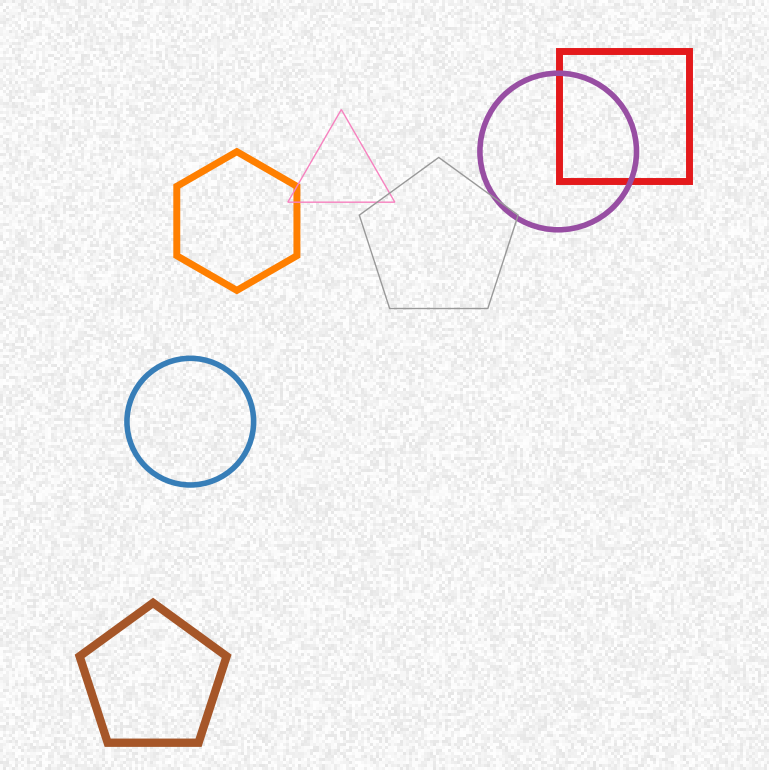[{"shape": "square", "thickness": 2.5, "radius": 0.42, "center": [0.811, 0.849]}, {"shape": "circle", "thickness": 2, "radius": 0.41, "center": [0.247, 0.452]}, {"shape": "circle", "thickness": 2, "radius": 0.51, "center": [0.725, 0.803]}, {"shape": "hexagon", "thickness": 2.5, "radius": 0.45, "center": [0.308, 0.713]}, {"shape": "pentagon", "thickness": 3, "radius": 0.5, "center": [0.199, 0.117]}, {"shape": "triangle", "thickness": 0.5, "radius": 0.4, "center": [0.443, 0.778]}, {"shape": "pentagon", "thickness": 0.5, "radius": 0.54, "center": [0.57, 0.687]}]